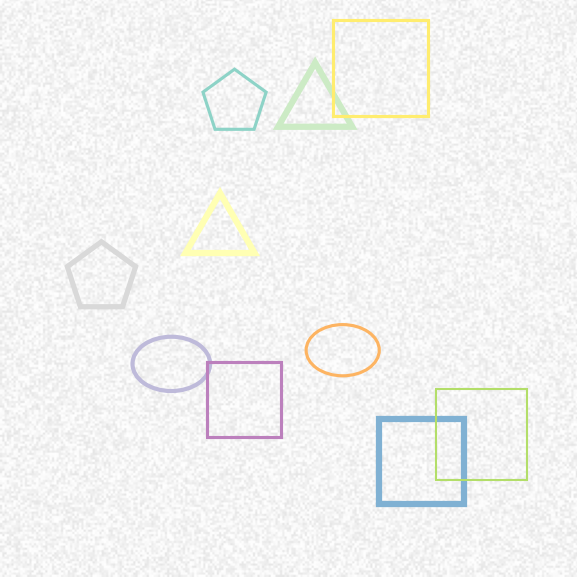[{"shape": "pentagon", "thickness": 1.5, "radius": 0.29, "center": [0.406, 0.822]}, {"shape": "triangle", "thickness": 3, "radius": 0.35, "center": [0.381, 0.596]}, {"shape": "oval", "thickness": 2, "radius": 0.34, "center": [0.297, 0.369]}, {"shape": "square", "thickness": 3, "radius": 0.37, "center": [0.729, 0.199]}, {"shape": "oval", "thickness": 1.5, "radius": 0.32, "center": [0.593, 0.393]}, {"shape": "square", "thickness": 1, "radius": 0.39, "center": [0.834, 0.246]}, {"shape": "pentagon", "thickness": 2.5, "radius": 0.31, "center": [0.176, 0.518]}, {"shape": "square", "thickness": 1.5, "radius": 0.32, "center": [0.422, 0.308]}, {"shape": "triangle", "thickness": 3, "radius": 0.37, "center": [0.546, 0.817]}, {"shape": "square", "thickness": 1.5, "radius": 0.41, "center": [0.659, 0.881]}]